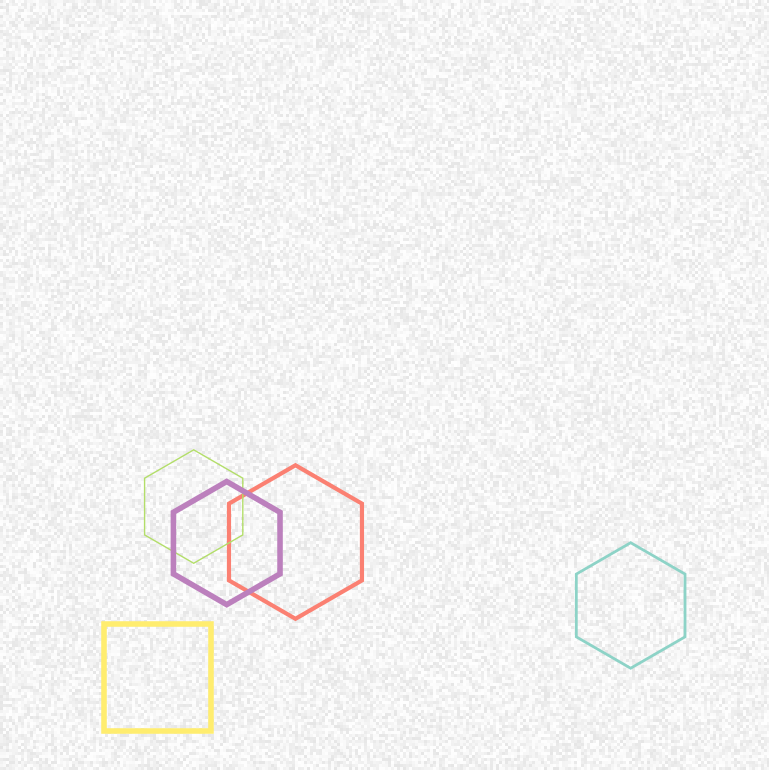[{"shape": "hexagon", "thickness": 1, "radius": 0.41, "center": [0.819, 0.214]}, {"shape": "hexagon", "thickness": 1.5, "radius": 0.5, "center": [0.384, 0.296]}, {"shape": "hexagon", "thickness": 0.5, "radius": 0.37, "center": [0.252, 0.342]}, {"shape": "hexagon", "thickness": 2, "radius": 0.4, "center": [0.294, 0.295]}, {"shape": "square", "thickness": 2, "radius": 0.35, "center": [0.205, 0.12]}]